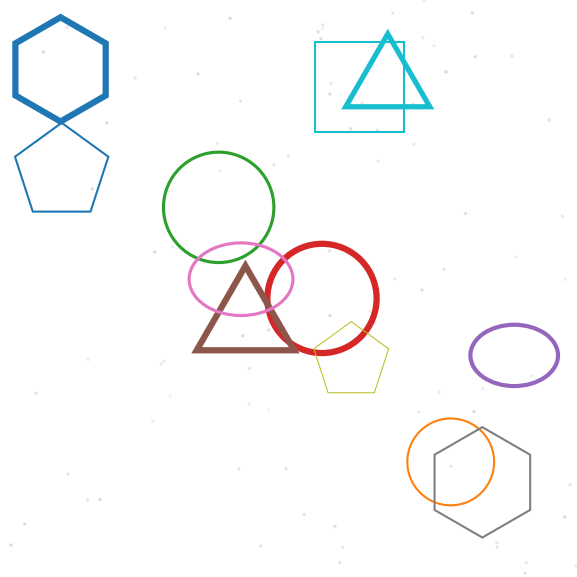[{"shape": "pentagon", "thickness": 1, "radius": 0.43, "center": [0.107, 0.701]}, {"shape": "hexagon", "thickness": 3, "radius": 0.45, "center": [0.105, 0.879]}, {"shape": "circle", "thickness": 1, "radius": 0.38, "center": [0.78, 0.199]}, {"shape": "circle", "thickness": 1.5, "radius": 0.48, "center": [0.379, 0.64]}, {"shape": "circle", "thickness": 3, "radius": 0.47, "center": [0.558, 0.482]}, {"shape": "oval", "thickness": 2, "radius": 0.38, "center": [0.89, 0.384]}, {"shape": "triangle", "thickness": 3, "radius": 0.49, "center": [0.425, 0.441]}, {"shape": "oval", "thickness": 1.5, "radius": 0.45, "center": [0.417, 0.516]}, {"shape": "hexagon", "thickness": 1, "radius": 0.48, "center": [0.835, 0.164]}, {"shape": "pentagon", "thickness": 0.5, "radius": 0.34, "center": [0.608, 0.374]}, {"shape": "triangle", "thickness": 2.5, "radius": 0.42, "center": [0.671, 0.856]}, {"shape": "square", "thickness": 1, "radius": 0.39, "center": [0.623, 0.849]}]